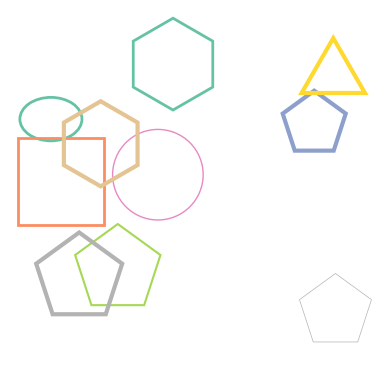[{"shape": "oval", "thickness": 2, "radius": 0.4, "center": [0.132, 0.691]}, {"shape": "hexagon", "thickness": 2, "radius": 0.6, "center": [0.449, 0.833]}, {"shape": "square", "thickness": 2, "radius": 0.56, "center": [0.159, 0.528]}, {"shape": "pentagon", "thickness": 3, "radius": 0.43, "center": [0.816, 0.678]}, {"shape": "circle", "thickness": 1, "radius": 0.59, "center": [0.41, 0.546]}, {"shape": "pentagon", "thickness": 1.5, "radius": 0.58, "center": [0.306, 0.302]}, {"shape": "triangle", "thickness": 3, "radius": 0.47, "center": [0.866, 0.806]}, {"shape": "hexagon", "thickness": 3, "radius": 0.55, "center": [0.262, 0.626]}, {"shape": "pentagon", "thickness": 3, "radius": 0.59, "center": [0.206, 0.279]}, {"shape": "pentagon", "thickness": 0.5, "radius": 0.49, "center": [0.871, 0.191]}]